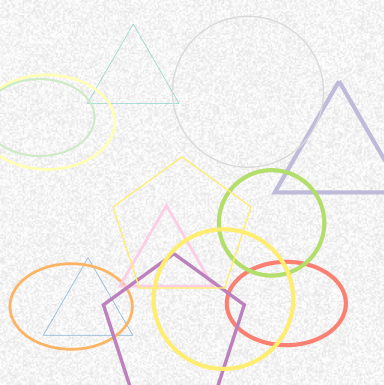[{"shape": "triangle", "thickness": 0.5, "radius": 0.69, "center": [0.346, 0.8]}, {"shape": "oval", "thickness": 2, "radius": 0.88, "center": [0.123, 0.683]}, {"shape": "triangle", "thickness": 3, "radius": 0.96, "center": [0.881, 0.597]}, {"shape": "oval", "thickness": 3, "radius": 0.77, "center": [0.744, 0.212]}, {"shape": "triangle", "thickness": 0.5, "radius": 0.67, "center": [0.229, 0.196]}, {"shape": "oval", "thickness": 2, "radius": 0.79, "center": [0.185, 0.204]}, {"shape": "circle", "thickness": 3, "radius": 0.68, "center": [0.705, 0.421]}, {"shape": "triangle", "thickness": 2, "radius": 0.7, "center": [0.432, 0.327]}, {"shape": "circle", "thickness": 1, "radius": 0.98, "center": [0.644, 0.762]}, {"shape": "pentagon", "thickness": 2.5, "radius": 0.96, "center": [0.452, 0.149]}, {"shape": "oval", "thickness": 1.5, "radius": 0.71, "center": [0.103, 0.695]}, {"shape": "circle", "thickness": 3, "radius": 0.91, "center": [0.58, 0.223]}, {"shape": "pentagon", "thickness": 1, "radius": 0.94, "center": [0.473, 0.404]}]